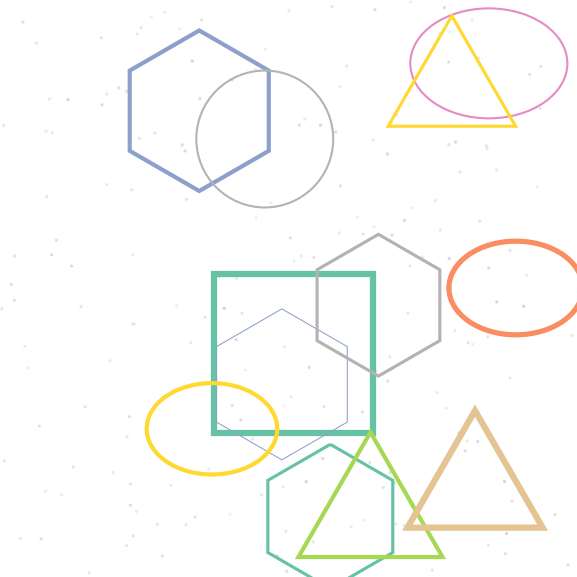[{"shape": "square", "thickness": 3, "radius": 0.69, "center": [0.508, 0.387]}, {"shape": "hexagon", "thickness": 1.5, "radius": 0.62, "center": [0.572, 0.105]}, {"shape": "oval", "thickness": 2.5, "radius": 0.58, "center": [0.893, 0.5]}, {"shape": "hexagon", "thickness": 0.5, "radius": 0.65, "center": [0.488, 0.334]}, {"shape": "hexagon", "thickness": 2, "radius": 0.69, "center": [0.345, 0.807]}, {"shape": "oval", "thickness": 1, "radius": 0.68, "center": [0.846, 0.889]}, {"shape": "triangle", "thickness": 2, "radius": 0.72, "center": [0.641, 0.107]}, {"shape": "triangle", "thickness": 1.5, "radius": 0.64, "center": [0.782, 0.844]}, {"shape": "oval", "thickness": 2, "radius": 0.57, "center": [0.367, 0.257]}, {"shape": "triangle", "thickness": 3, "radius": 0.68, "center": [0.823, 0.153]}, {"shape": "hexagon", "thickness": 1.5, "radius": 0.61, "center": [0.655, 0.471]}, {"shape": "circle", "thickness": 1, "radius": 0.59, "center": [0.458, 0.758]}]